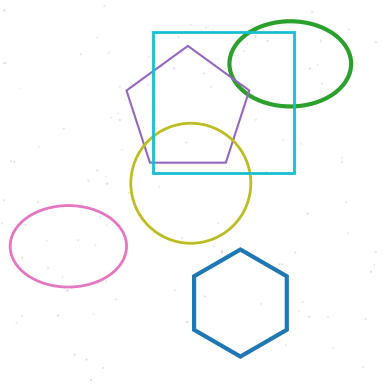[{"shape": "hexagon", "thickness": 3, "radius": 0.7, "center": [0.625, 0.213]}, {"shape": "oval", "thickness": 3, "radius": 0.79, "center": [0.754, 0.834]}, {"shape": "pentagon", "thickness": 1.5, "radius": 0.84, "center": [0.488, 0.713]}, {"shape": "oval", "thickness": 2, "radius": 0.76, "center": [0.178, 0.36]}, {"shape": "circle", "thickness": 2, "radius": 0.78, "center": [0.496, 0.524]}, {"shape": "square", "thickness": 2, "radius": 0.91, "center": [0.58, 0.734]}]